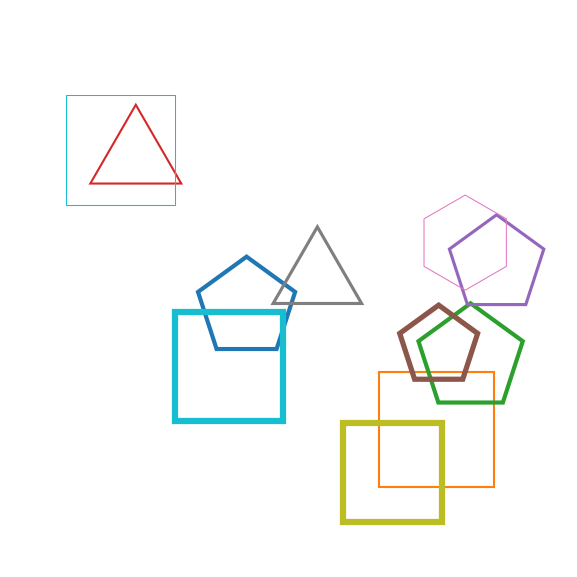[{"shape": "pentagon", "thickness": 2, "radius": 0.44, "center": [0.427, 0.466]}, {"shape": "square", "thickness": 1, "radius": 0.5, "center": [0.755, 0.256]}, {"shape": "pentagon", "thickness": 2, "radius": 0.47, "center": [0.815, 0.379]}, {"shape": "triangle", "thickness": 1, "radius": 0.45, "center": [0.235, 0.727]}, {"shape": "pentagon", "thickness": 1.5, "radius": 0.43, "center": [0.86, 0.541]}, {"shape": "pentagon", "thickness": 2.5, "radius": 0.35, "center": [0.76, 0.4]}, {"shape": "hexagon", "thickness": 0.5, "radius": 0.41, "center": [0.806, 0.579]}, {"shape": "triangle", "thickness": 1.5, "radius": 0.44, "center": [0.55, 0.518]}, {"shape": "square", "thickness": 3, "radius": 0.43, "center": [0.68, 0.18]}, {"shape": "square", "thickness": 3, "radius": 0.47, "center": [0.397, 0.364]}, {"shape": "square", "thickness": 0.5, "radius": 0.47, "center": [0.208, 0.739]}]